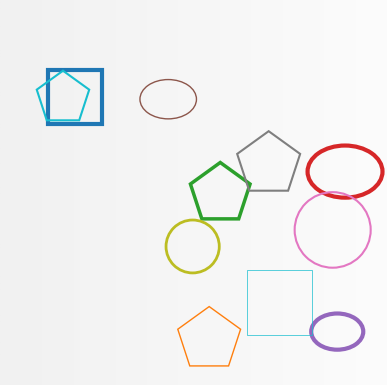[{"shape": "square", "thickness": 3, "radius": 0.35, "center": [0.193, 0.748]}, {"shape": "pentagon", "thickness": 1, "radius": 0.43, "center": [0.54, 0.118]}, {"shape": "pentagon", "thickness": 2.5, "radius": 0.4, "center": [0.568, 0.497]}, {"shape": "oval", "thickness": 3, "radius": 0.48, "center": [0.89, 0.554]}, {"shape": "oval", "thickness": 3, "radius": 0.34, "center": [0.87, 0.139]}, {"shape": "oval", "thickness": 1, "radius": 0.36, "center": [0.434, 0.742]}, {"shape": "circle", "thickness": 1.5, "radius": 0.49, "center": [0.859, 0.403]}, {"shape": "pentagon", "thickness": 1.5, "radius": 0.43, "center": [0.693, 0.574]}, {"shape": "circle", "thickness": 2, "radius": 0.34, "center": [0.497, 0.36]}, {"shape": "pentagon", "thickness": 1.5, "radius": 0.36, "center": [0.163, 0.745]}, {"shape": "square", "thickness": 0.5, "radius": 0.42, "center": [0.721, 0.214]}]